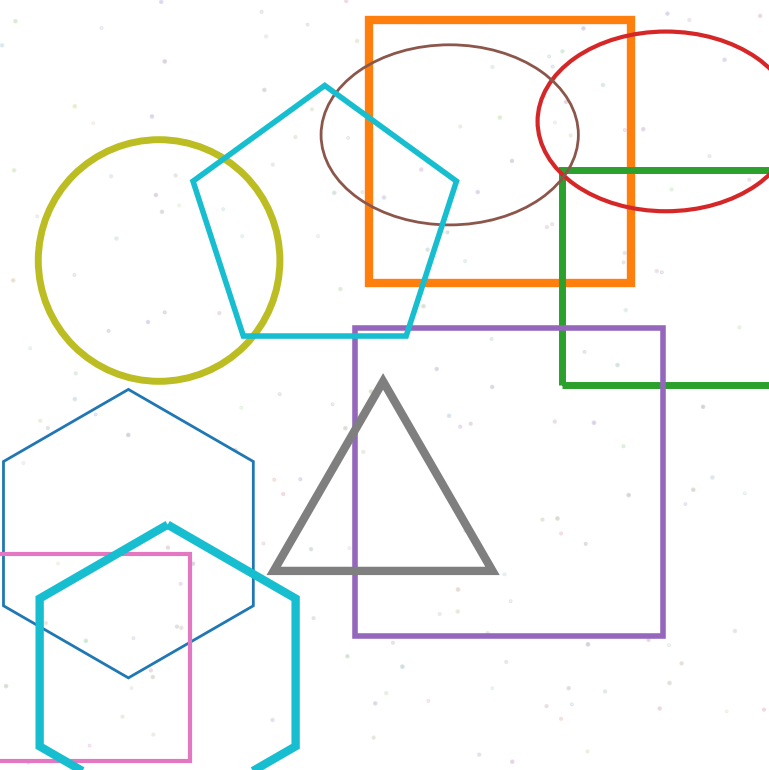[{"shape": "hexagon", "thickness": 1, "radius": 0.94, "center": [0.167, 0.307]}, {"shape": "square", "thickness": 3, "radius": 0.85, "center": [0.649, 0.803]}, {"shape": "square", "thickness": 2.5, "radius": 0.7, "center": [0.87, 0.64]}, {"shape": "oval", "thickness": 1.5, "radius": 0.83, "center": [0.865, 0.842]}, {"shape": "square", "thickness": 2, "radius": 1.0, "center": [0.661, 0.374]}, {"shape": "oval", "thickness": 1, "radius": 0.84, "center": [0.584, 0.825]}, {"shape": "square", "thickness": 1.5, "radius": 0.67, "center": [0.113, 0.147]}, {"shape": "triangle", "thickness": 3, "radius": 0.82, "center": [0.498, 0.341]}, {"shape": "circle", "thickness": 2.5, "radius": 0.78, "center": [0.207, 0.662]}, {"shape": "hexagon", "thickness": 3, "radius": 0.96, "center": [0.218, 0.127]}, {"shape": "pentagon", "thickness": 2, "radius": 0.9, "center": [0.422, 0.709]}]